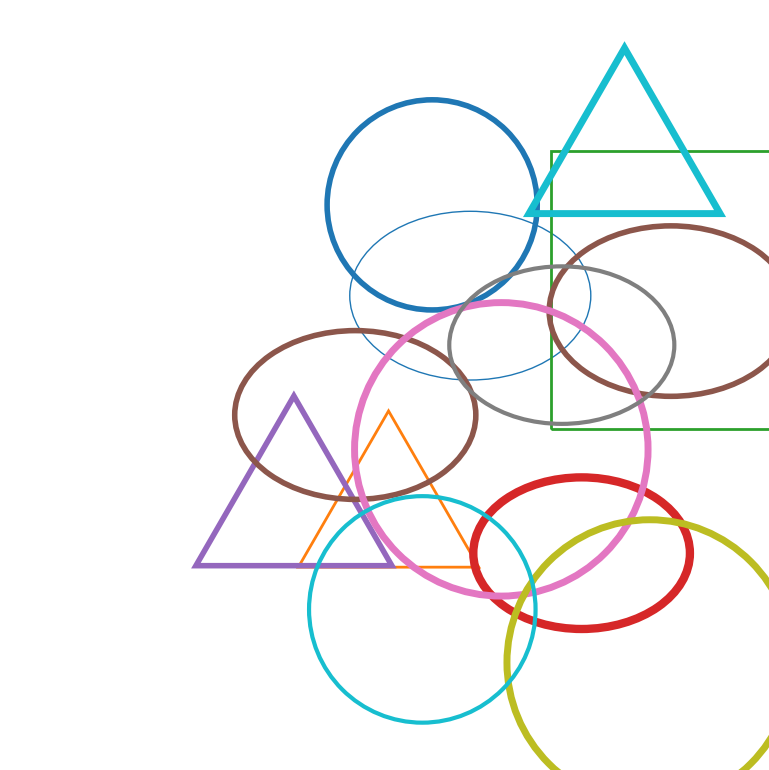[{"shape": "circle", "thickness": 2, "radius": 0.68, "center": [0.561, 0.734]}, {"shape": "oval", "thickness": 0.5, "radius": 0.78, "center": [0.611, 0.616]}, {"shape": "triangle", "thickness": 1, "radius": 0.68, "center": [0.505, 0.331]}, {"shape": "square", "thickness": 1, "radius": 0.9, "center": [0.897, 0.623]}, {"shape": "oval", "thickness": 3, "radius": 0.7, "center": [0.755, 0.282]}, {"shape": "triangle", "thickness": 2, "radius": 0.73, "center": [0.382, 0.339]}, {"shape": "oval", "thickness": 2, "radius": 0.78, "center": [0.461, 0.461]}, {"shape": "oval", "thickness": 2, "radius": 0.79, "center": [0.871, 0.596]}, {"shape": "circle", "thickness": 2.5, "radius": 0.95, "center": [0.651, 0.416]}, {"shape": "oval", "thickness": 1.5, "radius": 0.73, "center": [0.73, 0.552]}, {"shape": "circle", "thickness": 2.5, "radius": 0.93, "center": [0.844, 0.14]}, {"shape": "triangle", "thickness": 2.5, "radius": 0.72, "center": [0.811, 0.794]}, {"shape": "circle", "thickness": 1.5, "radius": 0.74, "center": [0.548, 0.209]}]